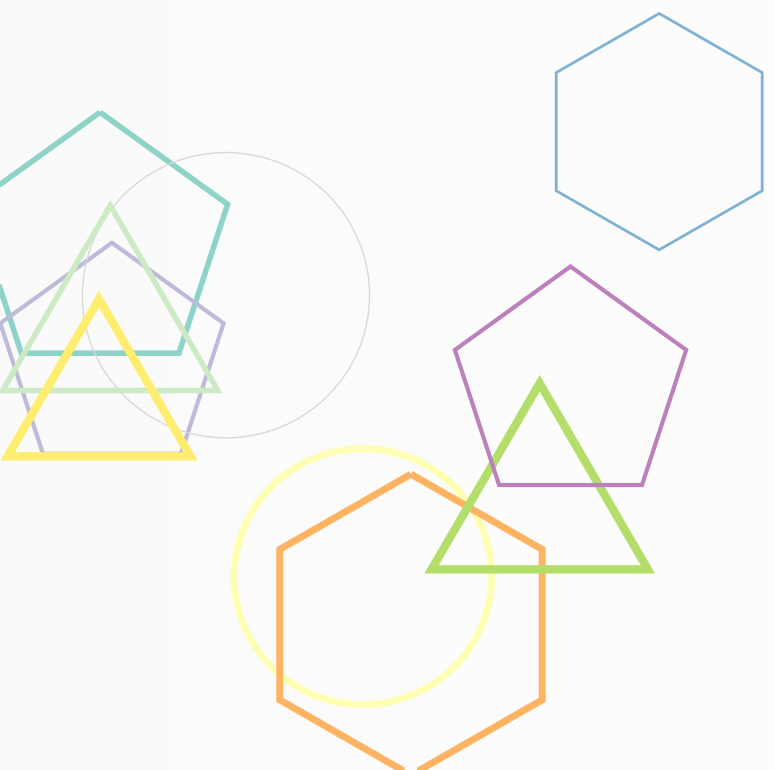[{"shape": "pentagon", "thickness": 2, "radius": 0.86, "center": [0.129, 0.681]}, {"shape": "circle", "thickness": 2.5, "radius": 0.83, "center": [0.468, 0.251]}, {"shape": "pentagon", "thickness": 1.5, "radius": 0.76, "center": [0.144, 0.533]}, {"shape": "hexagon", "thickness": 1, "radius": 0.77, "center": [0.851, 0.829]}, {"shape": "hexagon", "thickness": 2.5, "radius": 0.98, "center": [0.53, 0.189]}, {"shape": "triangle", "thickness": 3, "radius": 0.81, "center": [0.696, 0.341]}, {"shape": "circle", "thickness": 0.5, "radius": 0.93, "center": [0.292, 0.617]}, {"shape": "pentagon", "thickness": 1.5, "radius": 0.78, "center": [0.736, 0.497]}, {"shape": "triangle", "thickness": 2, "radius": 0.8, "center": [0.142, 0.573]}, {"shape": "triangle", "thickness": 3, "radius": 0.68, "center": [0.128, 0.475]}]